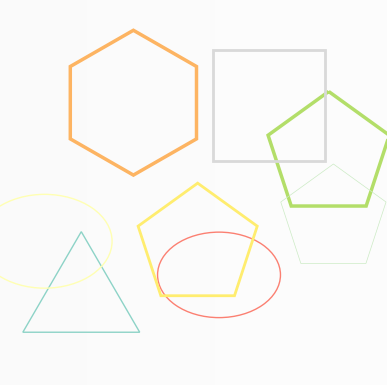[{"shape": "triangle", "thickness": 1, "radius": 0.87, "center": [0.21, 0.224]}, {"shape": "oval", "thickness": 1, "radius": 0.87, "center": [0.115, 0.373]}, {"shape": "oval", "thickness": 1, "radius": 0.79, "center": [0.565, 0.286]}, {"shape": "hexagon", "thickness": 2.5, "radius": 0.94, "center": [0.344, 0.733]}, {"shape": "pentagon", "thickness": 2.5, "radius": 0.82, "center": [0.848, 0.598]}, {"shape": "square", "thickness": 2, "radius": 0.72, "center": [0.694, 0.726]}, {"shape": "pentagon", "thickness": 0.5, "radius": 0.71, "center": [0.86, 0.431]}, {"shape": "pentagon", "thickness": 2, "radius": 0.81, "center": [0.51, 0.363]}]